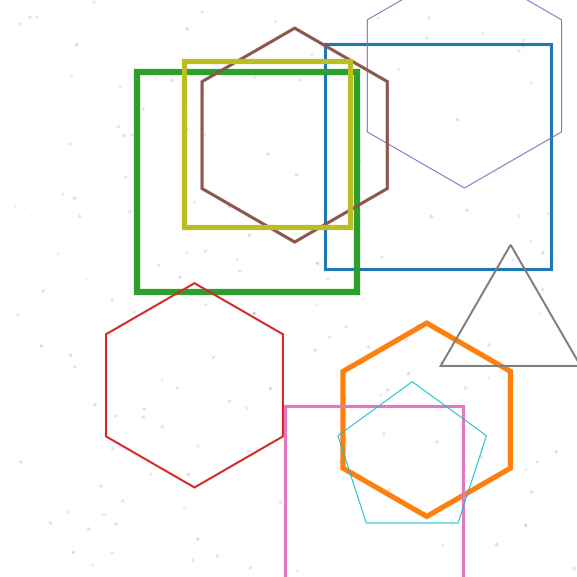[{"shape": "square", "thickness": 1.5, "radius": 0.98, "center": [0.759, 0.728]}, {"shape": "hexagon", "thickness": 2.5, "radius": 0.84, "center": [0.739, 0.272]}, {"shape": "square", "thickness": 3, "radius": 0.95, "center": [0.428, 0.684]}, {"shape": "hexagon", "thickness": 1, "radius": 0.88, "center": [0.337, 0.332]}, {"shape": "hexagon", "thickness": 0.5, "radius": 0.97, "center": [0.804, 0.868]}, {"shape": "hexagon", "thickness": 1.5, "radius": 0.93, "center": [0.51, 0.765]}, {"shape": "square", "thickness": 1.5, "radius": 0.77, "center": [0.648, 0.142]}, {"shape": "triangle", "thickness": 1, "radius": 0.7, "center": [0.884, 0.435]}, {"shape": "square", "thickness": 2.5, "radius": 0.72, "center": [0.463, 0.75]}, {"shape": "pentagon", "thickness": 0.5, "radius": 0.68, "center": [0.714, 0.203]}]